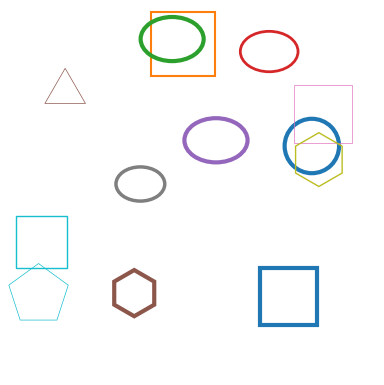[{"shape": "square", "thickness": 3, "radius": 0.37, "center": [0.749, 0.229]}, {"shape": "circle", "thickness": 3, "radius": 0.35, "center": [0.81, 0.621]}, {"shape": "square", "thickness": 1.5, "radius": 0.41, "center": [0.476, 0.887]}, {"shape": "oval", "thickness": 3, "radius": 0.41, "center": [0.447, 0.899]}, {"shape": "oval", "thickness": 2, "radius": 0.37, "center": [0.699, 0.866]}, {"shape": "oval", "thickness": 3, "radius": 0.41, "center": [0.561, 0.636]}, {"shape": "hexagon", "thickness": 3, "radius": 0.3, "center": [0.349, 0.239]}, {"shape": "triangle", "thickness": 0.5, "radius": 0.3, "center": [0.169, 0.762]}, {"shape": "square", "thickness": 0.5, "radius": 0.38, "center": [0.839, 0.704]}, {"shape": "oval", "thickness": 2.5, "radius": 0.32, "center": [0.365, 0.522]}, {"shape": "hexagon", "thickness": 1, "radius": 0.35, "center": [0.828, 0.585]}, {"shape": "square", "thickness": 1, "radius": 0.34, "center": [0.108, 0.372]}, {"shape": "pentagon", "thickness": 0.5, "radius": 0.41, "center": [0.1, 0.234]}]